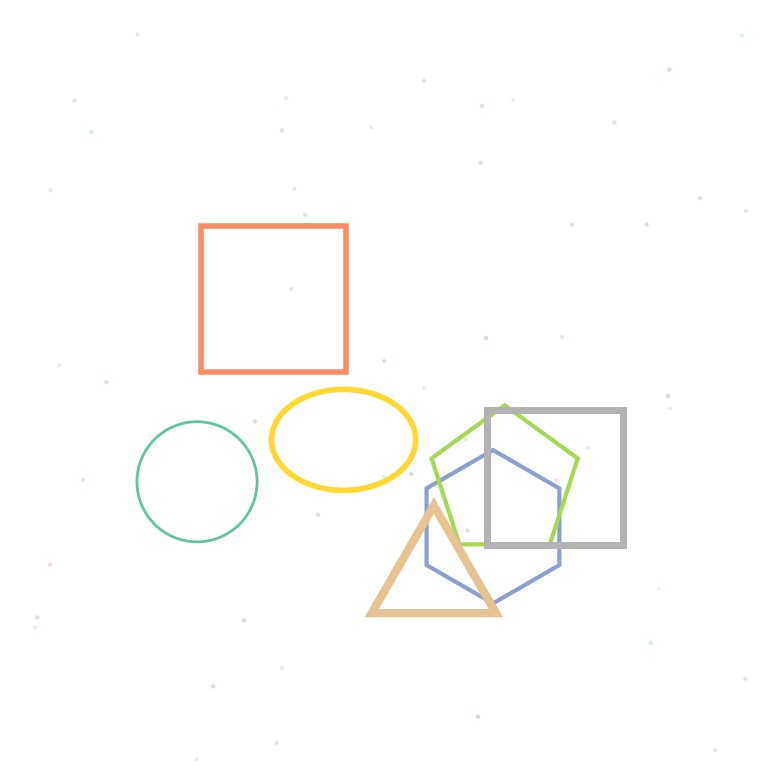[{"shape": "circle", "thickness": 1, "radius": 0.39, "center": [0.256, 0.374]}, {"shape": "square", "thickness": 2, "radius": 0.47, "center": [0.355, 0.611]}, {"shape": "hexagon", "thickness": 1.5, "radius": 0.5, "center": [0.64, 0.316]}, {"shape": "pentagon", "thickness": 1.5, "radius": 0.5, "center": [0.655, 0.374]}, {"shape": "oval", "thickness": 2, "radius": 0.47, "center": [0.446, 0.429]}, {"shape": "triangle", "thickness": 3, "radius": 0.47, "center": [0.563, 0.25]}, {"shape": "square", "thickness": 2.5, "radius": 0.44, "center": [0.721, 0.38]}]